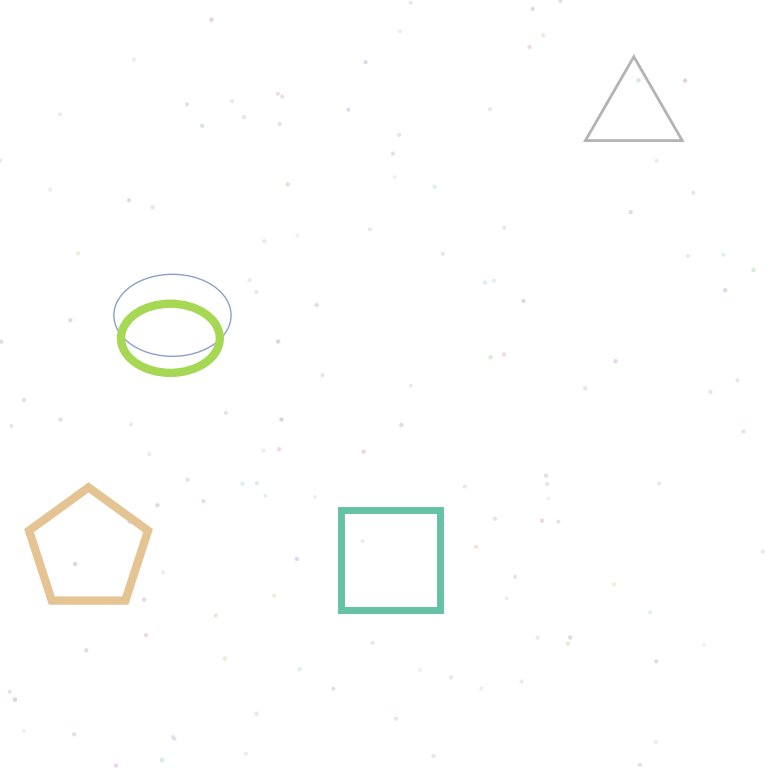[{"shape": "square", "thickness": 2.5, "radius": 0.32, "center": [0.507, 0.273]}, {"shape": "oval", "thickness": 0.5, "radius": 0.38, "center": [0.224, 0.591]}, {"shape": "oval", "thickness": 3, "radius": 0.32, "center": [0.221, 0.561]}, {"shape": "pentagon", "thickness": 3, "radius": 0.41, "center": [0.115, 0.286]}, {"shape": "triangle", "thickness": 1, "radius": 0.36, "center": [0.823, 0.854]}]